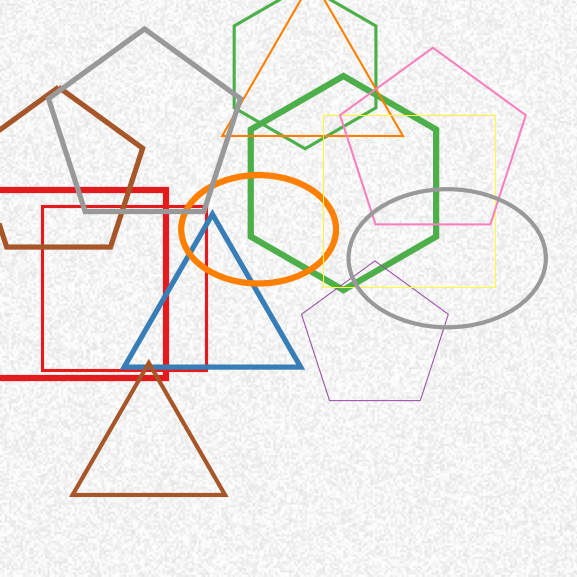[{"shape": "square", "thickness": 1.5, "radius": 0.71, "center": [0.215, 0.501]}, {"shape": "square", "thickness": 3, "radius": 0.81, "center": [0.125, 0.508]}, {"shape": "triangle", "thickness": 2.5, "radius": 0.88, "center": [0.368, 0.452]}, {"shape": "hexagon", "thickness": 1.5, "radius": 0.71, "center": [0.528, 0.883]}, {"shape": "hexagon", "thickness": 3, "radius": 0.93, "center": [0.595, 0.682]}, {"shape": "pentagon", "thickness": 0.5, "radius": 0.67, "center": [0.649, 0.414]}, {"shape": "oval", "thickness": 3, "radius": 0.67, "center": [0.448, 0.602]}, {"shape": "triangle", "thickness": 1, "radius": 0.9, "center": [0.541, 0.854]}, {"shape": "square", "thickness": 0.5, "radius": 0.74, "center": [0.708, 0.652]}, {"shape": "pentagon", "thickness": 2.5, "radius": 0.77, "center": [0.101, 0.695]}, {"shape": "triangle", "thickness": 2, "radius": 0.76, "center": [0.258, 0.218]}, {"shape": "pentagon", "thickness": 1, "radius": 0.85, "center": [0.75, 0.747]}, {"shape": "pentagon", "thickness": 2.5, "radius": 0.87, "center": [0.25, 0.774]}, {"shape": "oval", "thickness": 2, "radius": 0.85, "center": [0.774, 0.552]}]